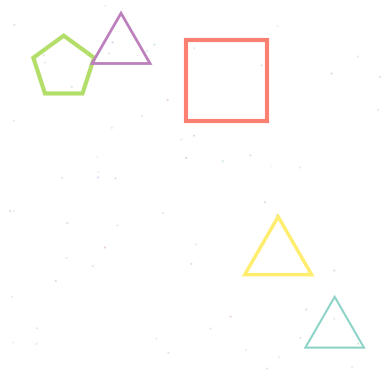[{"shape": "triangle", "thickness": 1.5, "radius": 0.44, "center": [0.869, 0.141]}, {"shape": "square", "thickness": 3, "radius": 0.53, "center": [0.587, 0.791]}, {"shape": "pentagon", "thickness": 3, "radius": 0.41, "center": [0.166, 0.824]}, {"shape": "triangle", "thickness": 2, "radius": 0.44, "center": [0.314, 0.879]}, {"shape": "triangle", "thickness": 2.5, "radius": 0.5, "center": [0.723, 0.337]}]